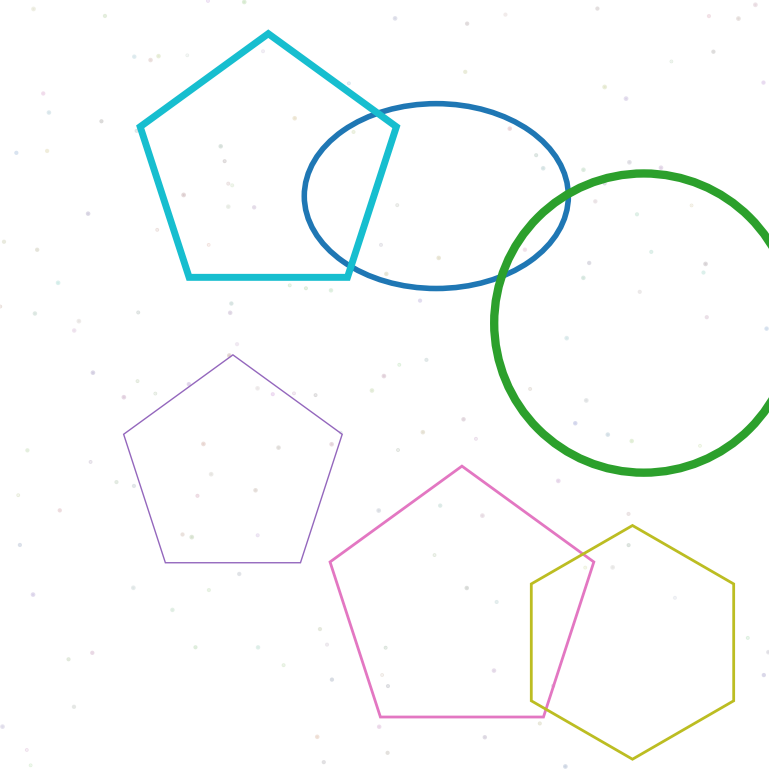[{"shape": "oval", "thickness": 2, "radius": 0.86, "center": [0.567, 0.745]}, {"shape": "circle", "thickness": 3, "radius": 0.97, "center": [0.836, 0.58]}, {"shape": "pentagon", "thickness": 0.5, "radius": 0.75, "center": [0.302, 0.39]}, {"shape": "pentagon", "thickness": 1, "radius": 0.9, "center": [0.6, 0.215]}, {"shape": "hexagon", "thickness": 1, "radius": 0.76, "center": [0.821, 0.166]}, {"shape": "pentagon", "thickness": 2.5, "radius": 0.87, "center": [0.348, 0.781]}]